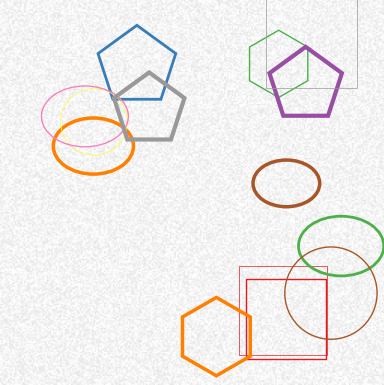[{"shape": "square", "thickness": 1, "radius": 0.52, "center": [0.743, 0.171]}, {"shape": "square", "thickness": 0.5, "radius": 0.57, "center": [0.736, 0.194]}, {"shape": "pentagon", "thickness": 2, "radius": 0.53, "center": [0.356, 0.828]}, {"shape": "hexagon", "thickness": 1, "radius": 0.44, "center": [0.724, 0.834]}, {"shape": "oval", "thickness": 2, "radius": 0.55, "center": [0.886, 0.361]}, {"shape": "pentagon", "thickness": 3, "radius": 0.49, "center": [0.794, 0.779]}, {"shape": "hexagon", "thickness": 2.5, "radius": 0.51, "center": [0.562, 0.126]}, {"shape": "oval", "thickness": 2.5, "radius": 0.52, "center": [0.243, 0.621]}, {"shape": "circle", "thickness": 0.5, "radius": 0.43, "center": [0.244, 0.684]}, {"shape": "oval", "thickness": 2.5, "radius": 0.43, "center": [0.744, 0.524]}, {"shape": "circle", "thickness": 1, "radius": 0.6, "center": [0.86, 0.239]}, {"shape": "oval", "thickness": 1, "radius": 0.56, "center": [0.221, 0.698]}, {"shape": "pentagon", "thickness": 3, "radius": 0.48, "center": [0.388, 0.716]}, {"shape": "square", "thickness": 0.5, "radius": 0.59, "center": [0.809, 0.89]}]